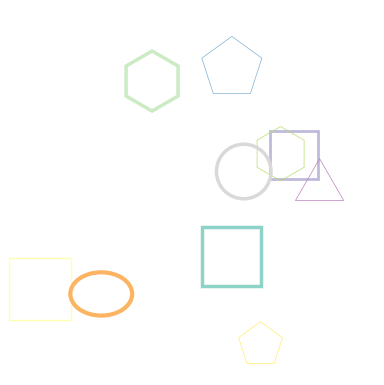[{"shape": "square", "thickness": 2.5, "radius": 0.38, "center": [0.6, 0.334]}, {"shape": "square", "thickness": 1, "radius": 0.41, "center": [0.104, 0.25]}, {"shape": "square", "thickness": 2, "radius": 0.31, "center": [0.763, 0.597]}, {"shape": "pentagon", "thickness": 0.5, "radius": 0.41, "center": [0.602, 0.823]}, {"shape": "oval", "thickness": 3, "radius": 0.4, "center": [0.263, 0.237]}, {"shape": "hexagon", "thickness": 0.5, "radius": 0.35, "center": [0.729, 0.601]}, {"shape": "circle", "thickness": 2.5, "radius": 0.35, "center": [0.633, 0.555]}, {"shape": "triangle", "thickness": 0.5, "radius": 0.36, "center": [0.83, 0.515]}, {"shape": "hexagon", "thickness": 2.5, "radius": 0.39, "center": [0.395, 0.79]}, {"shape": "pentagon", "thickness": 0.5, "radius": 0.3, "center": [0.677, 0.105]}]